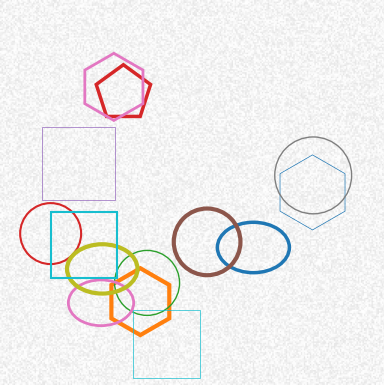[{"shape": "hexagon", "thickness": 0.5, "radius": 0.49, "center": [0.812, 0.5]}, {"shape": "oval", "thickness": 2.5, "radius": 0.47, "center": [0.658, 0.357]}, {"shape": "hexagon", "thickness": 3, "radius": 0.43, "center": [0.365, 0.216]}, {"shape": "circle", "thickness": 1, "radius": 0.42, "center": [0.382, 0.265]}, {"shape": "pentagon", "thickness": 2.5, "radius": 0.37, "center": [0.321, 0.758]}, {"shape": "circle", "thickness": 1.5, "radius": 0.4, "center": [0.132, 0.393]}, {"shape": "square", "thickness": 0.5, "radius": 0.47, "center": [0.205, 0.575]}, {"shape": "circle", "thickness": 3, "radius": 0.43, "center": [0.538, 0.372]}, {"shape": "hexagon", "thickness": 2, "radius": 0.44, "center": [0.296, 0.774]}, {"shape": "oval", "thickness": 2, "radius": 0.42, "center": [0.262, 0.214]}, {"shape": "circle", "thickness": 1, "radius": 0.5, "center": [0.813, 0.544]}, {"shape": "oval", "thickness": 3, "radius": 0.46, "center": [0.266, 0.302]}, {"shape": "square", "thickness": 0.5, "radius": 0.44, "center": [0.433, 0.106]}, {"shape": "square", "thickness": 1.5, "radius": 0.43, "center": [0.218, 0.364]}]